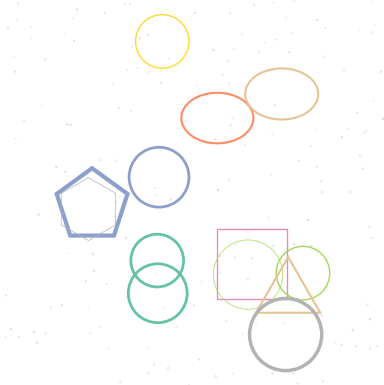[{"shape": "circle", "thickness": 2, "radius": 0.38, "center": [0.41, 0.238]}, {"shape": "circle", "thickness": 2, "radius": 0.34, "center": [0.408, 0.323]}, {"shape": "oval", "thickness": 1.5, "radius": 0.47, "center": [0.565, 0.693]}, {"shape": "pentagon", "thickness": 3, "radius": 0.48, "center": [0.239, 0.466]}, {"shape": "circle", "thickness": 2, "radius": 0.39, "center": [0.413, 0.54]}, {"shape": "square", "thickness": 1, "radius": 0.45, "center": [0.655, 0.315]}, {"shape": "circle", "thickness": 0.5, "radius": 0.45, "center": [0.644, 0.287]}, {"shape": "circle", "thickness": 1, "radius": 0.35, "center": [0.787, 0.291]}, {"shape": "circle", "thickness": 1, "radius": 0.35, "center": [0.422, 0.892]}, {"shape": "triangle", "thickness": 1.5, "radius": 0.48, "center": [0.748, 0.236]}, {"shape": "oval", "thickness": 1.5, "radius": 0.47, "center": [0.732, 0.756]}, {"shape": "circle", "thickness": 2.5, "radius": 0.47, "center": [0.742, 0.131]}, {"shape": "hexagon", "thickness": 0.5, "radius": 0.41, "center": [0.23, 0.457]}]